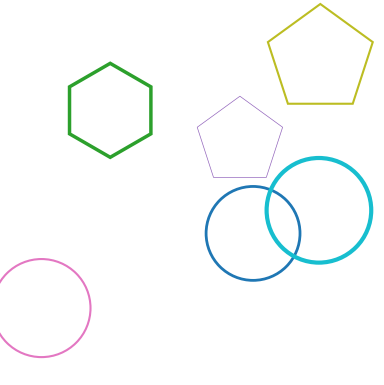[{"shape": "circle", "thickness": 2, "radius": 0.61, "center": [0.657, 0.394]}, {"shape": "hexagon", "thickness": 2.5, "radius": 0.61, "center": [0.286, 0.713]}, {"shape": "pentagon", "thickness": 0.5, "radius": 0.58, "center": [0.623, 0.633]}, {"shape": "circle", "thickness": 1.5, "radius": 0.64, "center": [0.108, 0.2]}, {"shape": "pentagon", "thickness": 1.5, "radius": 0.72, "center": [0.832, 0.846]}, {"shape": "circle", "thickness": 3, "radius": 0.68, "center": [0.828, 0.454]}]